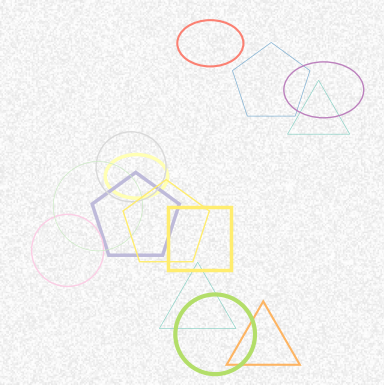[{"shape": "triangle", "thickness": 0.5, "radius": 0.57, "center": [0.513, 0.204]}, {"shape": "triangle", "thickness": 0.5, "radius": 0.47, "center": [0.828, 0.698]}, {"shape": "oval", "thickness": 2.5, "radius": 0.4, "center": [0.354, 0.542]}, {"shape": "pentagon", "thickness": 2.5, "radius": 0.59, "center": [0.353, 0.433]}, {"shape": "oval", "thickness": 1.5, "radius": 0.43, "center": [0.546, 0.888]}, {"shape": "pentagon", "thickness": 0.5, "radius": 0.53, "center": [0.704, 0.784]}, {"shape": "triangle", "thickness": 1.5, "radius": 0.55, "center": [0.684, 0.107]}, {"shape": "circle", "thickness": 3, "radius": 0.52, "center": [0.559, 0.132]}, {"shape": "circle", "thickness": 1, "radius": 0.47, "center": [0.176, 0.35]}, {"shape": "circle", "thickness": 1, "radius": 0.45, "center": [0.34, 0.567]}, {"shape": "oval", "thickness": 1, "radius": 0.52, "center": [0.841, 0.767]}, {"shape": "circle", "thickness": 0.5, "radius": 0.58, "center": [0.254, 0.464]}, {"shape": "pentagon", "thickness": 1, "radius": 0.59, "center": [0.432, 0.416]}, {"shape": "square", "thickness": 2.5, "radius": 0.41, "center": [0.518, 0.38]}]